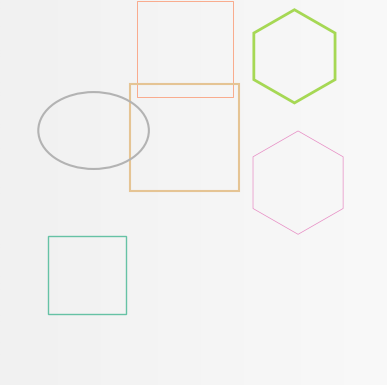[{"shape": "square", "thickness": 1, "radius": 0.5, "center": [0.225, 0.287]}, {"shape": "square", "thickness": 0.5, "radius": 0.62, "center": [0.478, 0.872]}, {"shape": "hexagon", "thickness": 0.5, "radius": 0.67, "center": [0.769, 0.526]}, {"shape": "hexagon", "thickness": 2, "radius": 0.6, "center": [0.76, 0.854]}, {"shape": "square", "thickness": 1.5, "radius": 0.7, "center": [0.476, 0.643]}, {"shape": "oval", "thickness": 1.5, "radius": 0.71, "center": [0.242, 0.661]}]